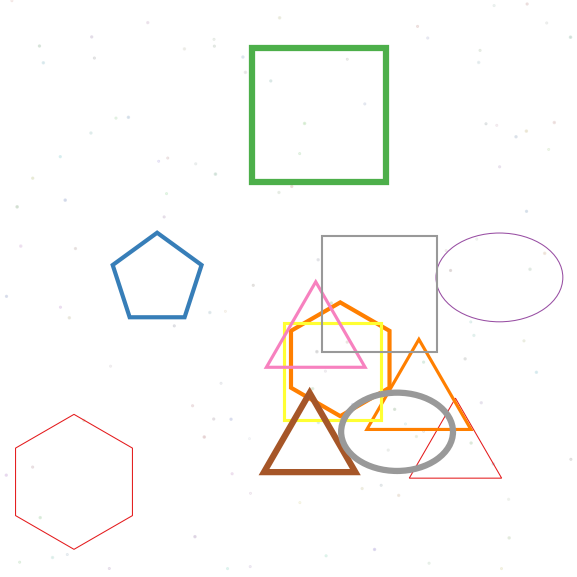[{"shape": "hexagon", "thickness": 0.5, "radius": 0.58, "center": [0.128, 0.165]}, {"shape": "triangle", "thickness": 0.5, "radius": 0.46, "center": [0.789, 0.217]}, {"shape": "pentagon", "thickness": 2, "radius": 0.4, "center": [0.272, 0.515]}, {"shape": "square", "thickness": 3, "radius": 0.58, "center": [0.552, 0.8]}, {"shape": "oval", "thickness": 0.5, "radius": 0.55, "center": [0.865, 0.519]}, {"shape": "hexagon", "thickness": 2, "radius": 0.49, "center": [0.589, 0.377]}, {"shape": "triangle", "thickness": 1.5, "radius": 0.52, "center": [0.725, 0.308]}, {"shape": "square", "thickness": 1.5, "radius": 0.42, "center": [0.576, 0.357]}, {"shape": "triangle", "thickness": 3, "radius": 0.46, "center": [0.536, 0.227]}, {"shape": "triangle", "thickness": 1.5, "radius": 0.49, "center": [0.547, 0.412]}, {"shape": "square", "thickness": 1, "radius": 0.5, "center": [0.658, 0.49]}, {"shape": "oval", "thickness": 3, "radius": 0.48, "center": [0.688, 0.251]}]